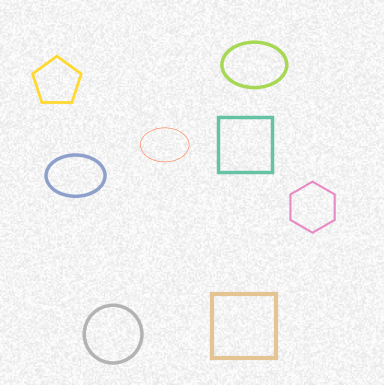[{"shape": "square", "thickness": 2.5, "radius": 0.35, "center": [0.637, 0.625]}, {"shape": "oval", "thickness": 0.5, "radius": 0.32, "center": [0.428, 0.624]}, {"shape": "oval", "thickness": 2.5, "radius": 0.38, "center": [0.196, 0.544]}, {"shape": "hexagon", "thickness": 1.5, "radius": 0.33, "center": [0.812, 0.462]}, {"shape": "oval", "thickness": 2.5, "radius": 0.42, "center": [0.661, 0.831]}, {"shape": "pentagon", "thickness": 2, "radius": 0.33, "center": [0.148, 0.788]}, {"shape": "square", "thickness": 3, "radius": 0.41, "center": [0.634, 0.154]}, {"shape": "circle", "thickness": 2.5, "radius": 0.37, "center": [0.294, 0.132]}]